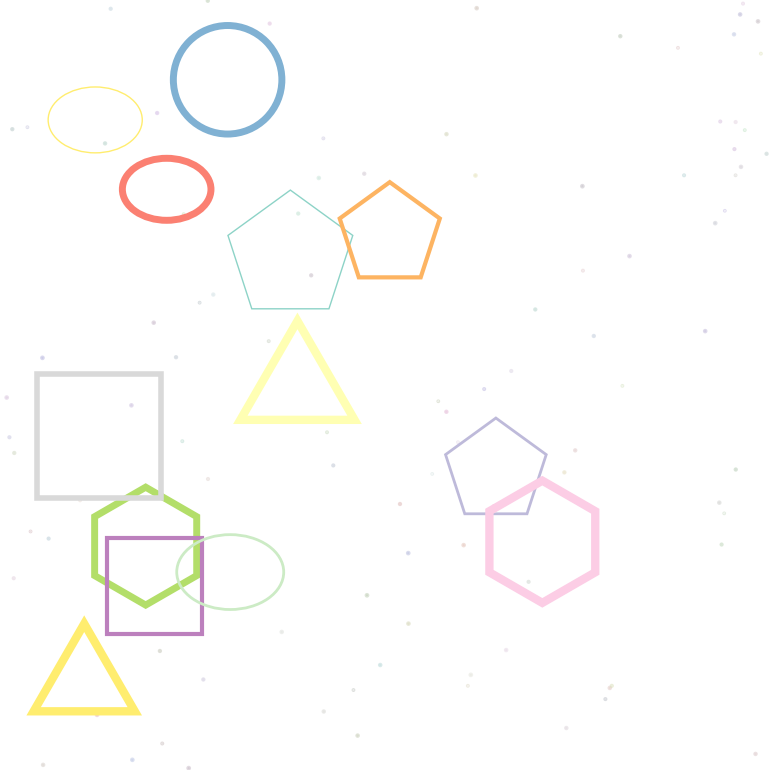[{"shape": "pentagon", "thickness": 0.5, "radius": 0.43, "center": [0.377, 0.668]}, {"shape": "triangle", "thickness": 3, "radius": 0.43, "center": [0.386, 0.498]}, {"shape": "pentagon", "thickness": 1, "radius": 0.34, "center": [0.644, 0.388]}, {"shape": "oval", "thickness": 2.5, "radius": 0.29, "center": [0.216, 0.754]}, {"shape": "circle", "thickness": 2.5, "radius": 0.35, "center": [0.296, 0.896]}, {"shape": "pentagon", "thickness": 1.5, "radius": 0.34, "center": [0.506, 0.695]}, {"shape": "hexagon", "thickness": 2.5, "radius": 0.38, "center": [0.189, 0.291]}, {"shape": "hexagon", "thickness": 3, "radius": 0.4, "center": [0.704, 0.296]}, {"shape": "square", "thickness": 2, "radius": 0.4, "center": [0.128, 0.434]}, {"shape": "square", "thickness": 1.5, "radius": 0.31, "center": [0.201, 0.239]}, {"shape": "oval", "thickness": 1, "radius": 0.35, "center": [0.299, 0.257]}, {"shape": "oval", "thickness": 0.5, "radius": 0.31, "center": [0.124, 0.844]}, {"shape": "triangle", "thickness": 3, "radius": 0.38, "center": [0.109, 0.114]}]